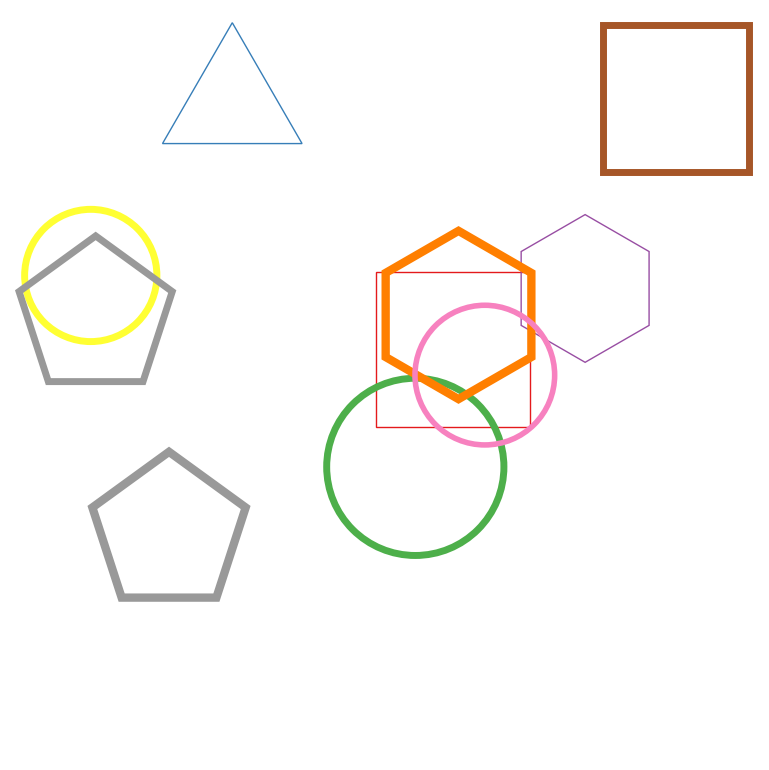[{"shape": "square", "thickness": 0.5, "radius": 0.5, "center": [0.588, 0.546]}, {"shape": "triangle", "thickness": 0.5, "radius": 0.52, "center": [0.302, 0.866]}, {"shape": "circle", "thickness": 2.5, "radius": 0.58, "center": [0.539, 0.394]}, {"shape": "hexagon", "thickness": 0.5, "radius": 0.48, "center": [0.76, 0.625]}, {"shape": "hexagon", "thickness": 3, "radius": 0.55, "center": [0.595, 0.591]}, {"shape": "circle", "thickness": 2.5, "radius": 0.43, "center": [0.118, 0.642]}, {"shape": "square", "thickness": 2.5, "radius": 0.47, "center": [0.878, 0.872]}, {"shape": "circle", "thickness": 2, "radius": 0.45, "center": [0.63, 0.513]}, {"shape": "pentagon", "thickness": 2.5, "radius": 0.52, "center": [0.124, 0.589]}, {"shape": "pentagon", "thickness": 3, "radius": 0.52, "center": [0.22, 0.309]}]